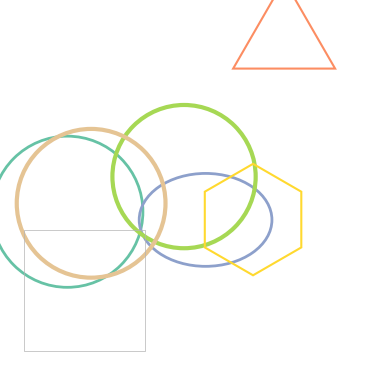[{"shape": "circle", "thickness": 2, "radius": 0.98, "center": [0.175, 0.45]}, {"shape": "triangle", "thickness": 1.5, "radius": 0.76, "center": [0.738, 0.898]}, {"shape": "oval", "thickness": 2, "radius": 0.86, "center": [0.534, 0.429]}, {"shape": "circle", "thickness": 3, "radius": 0.93, "center": [0.478, 0.541]}, {"shape": "hexagon", "thickness": 1.5, "radius": 0.72, "center": [0.657, 0.43]}, {"shape": "circle", "thickness": 3, "radius": 0.97, "center": [0.237, 0.472]}, {"shape": "square", "thickness": 0.5, "radius": 0.79, "center": [0.219, 0.246]}]